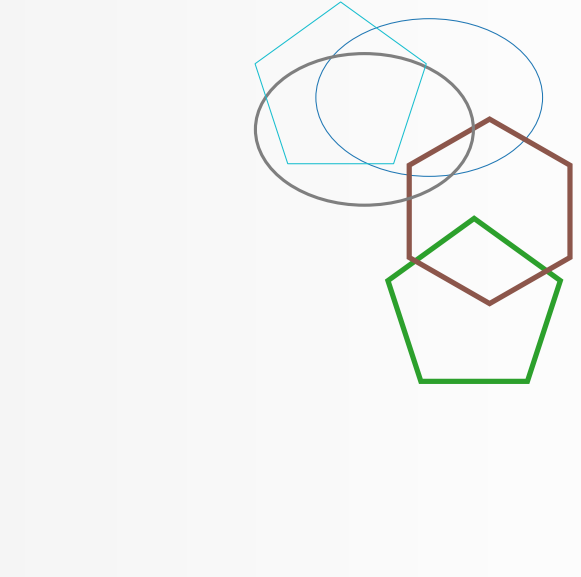[{"shape": "oval", "thickness": 0.5, "radius": 0.98, "center": [0.738, 0.83]}, {"shape": "pentagon", "thickness": 2.5, "radius": 0.78, "center": [0.816, 0.465]}, {"shape": "hexagon", "thickness": 2.5, "radius": 0.8, "center": [0.842, 0.633]}, {"shape": "oval", "thickness": 1.5, "radius": 0.94, "center": [0.627, 0.775]}, {"shape": "pentagon", "thickness": 0.5, "radius": 0.77, "center": [0.586, 0.841]}]